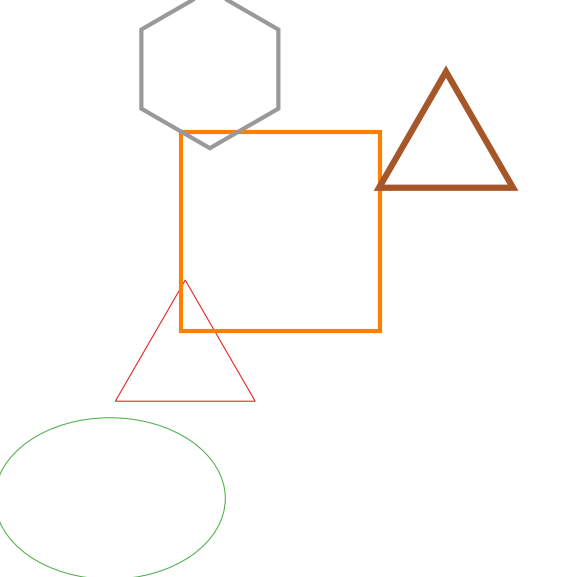[{"shape": "triangle", "thickness": 0.5, "radius": 0.7, "center": [0.321, 0.374]}, {"shape": "oval", "thickness": 0.5, "radius": 1.0, "center": [0.19, 0.136]}, {"shape": "square", "thickness": 2, "radius": 0.86, "center": [0.486, 0.598]}, {"shape": "triangle", "thickness": 3, "radius": 0.67, "center": [0.772, 0.741]}, {"shape": "hexagon", "thickness": 2, "radius": 0.68, "center": [0.363, 0.879]}]